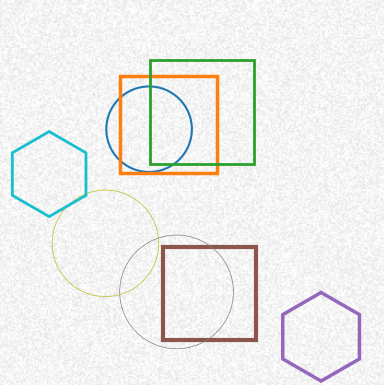[{"shape": "circle", "thickness": 1.5, "radius": 0.56, "center": [0.387, 0.664]}, {"shape": "square", "thickness": 2.5, "radius": 0.63, "center": [0.437, 0.676]}, {"shape": "square", "thickness": 2, "radius": 0.68, "center": [0.524, 0.709]}, {"shape": "hexagon", "thickness": 2.5, "radius": 0.58, "center": [0.834, 0.125]}, {"shape": "square", "thickness": 3, "radius": 0.6, "center": [0.545, 0.239]}, {"shape": "circle", "thickness": 0.5, "radius": 0.74, "center": [0.459, 0.242]}, {"shape": "circle", "thickness": 0.5, "radius": 0.69, "center": [0.274, 0.368]}, {"shape": "hexagon", "thickness": 2, "radius": 0.55, "center": [0.128, 0.548]}]